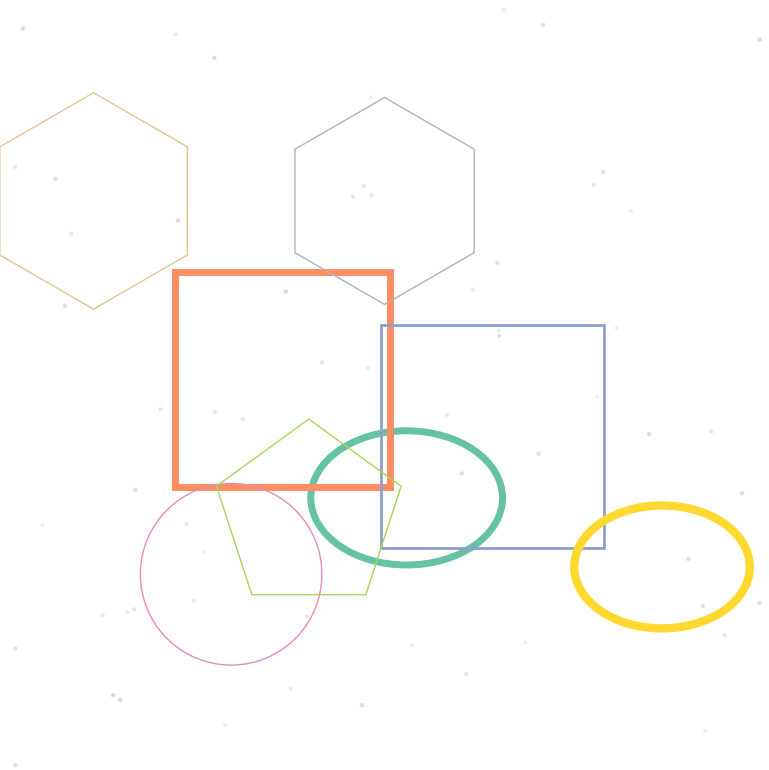[{"shape": "oval", "thickness": 2.5, "radius": 0.62, "center": [0.528, 0.353]}, {"shape": "square", "thickness": 2.5, "radius": 0.7, "center": [0.366, 0.507]}, {"shape": "square", "thickness": 1, "radius": 0.72, "center": [0.639, 0.434]}, {"shape": "circle", "thickness": 0.5, "radius": 0.59, "center": [0.3, 0.254]}, {"shape": "pentagon", "thickness": 0.5, "radius": 0.63, "center": [0.401, 0.33]}, {"shape": "oval", "thickness": 3, "radius": 0.57, "center": [0.86, 0.264]}, {"shape": "hexagon", "thickness": 0.5, "radius": 0.7, "center": [0.122, 0.739]}, {"shape": "hexagon", "thickness": 0.5, "radius": 0.67, "center": [0.499, 0.739]}]